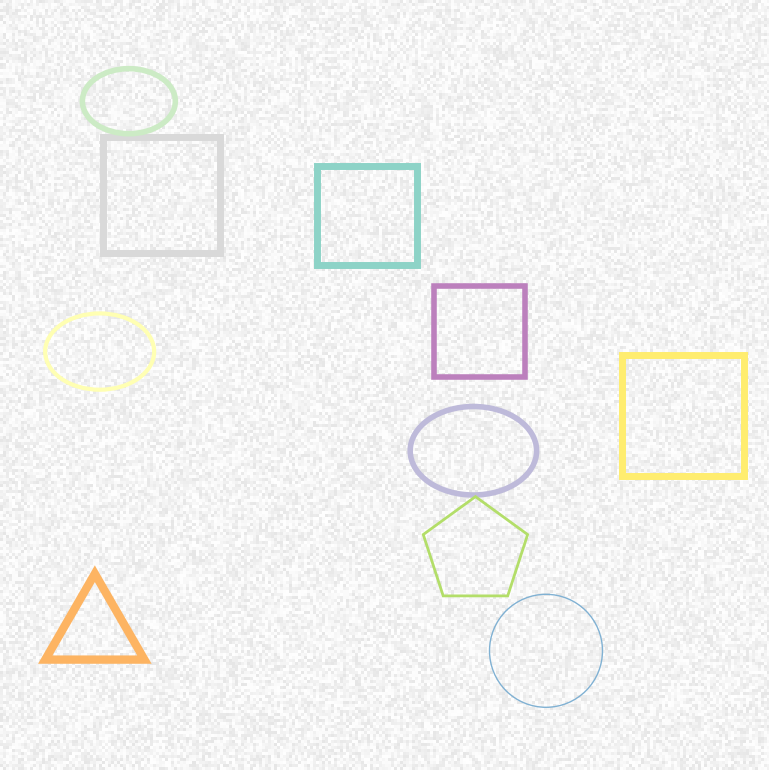[{"shape": "square", "thickness": 2.5, "radius": 0.32, "center": [0.476, 0.72]}, {"shape": "oval", "thickness": 1.5, "radius": 0.35, "center": [0.129, 0.543]}, {"shape": "oval", "thickness": 2, "radius": 0.41, "center": [0.615, 0.415]}, {"shape": "circle", "thickness": 0.5, "radius": 0.37, "center": [0.709, 0.155]}, {"shape": "triangle", "thickness": 3, "radius": 0.37, "center": [0.123, 0.181]}, {"shape": "pentagon", "thickness": 1, "radius": 0.36, "center": [0.617, 0.284]}, {"shape": "square", "thickness": 2.5, "radius": 0.38, "center": [0.21, 0.747]}, {"shape": "square", "thickness": 2, "radius": 0.3, "center": [0.623, 0.569]}, {"shape": "oval", "thickness": 2, "radius": 0.3, "center": [0.167, 0.869]}, {"shape": "square", "thickness": 2.5, "radius": 0.39, "center": [0.887, 0.46]}]